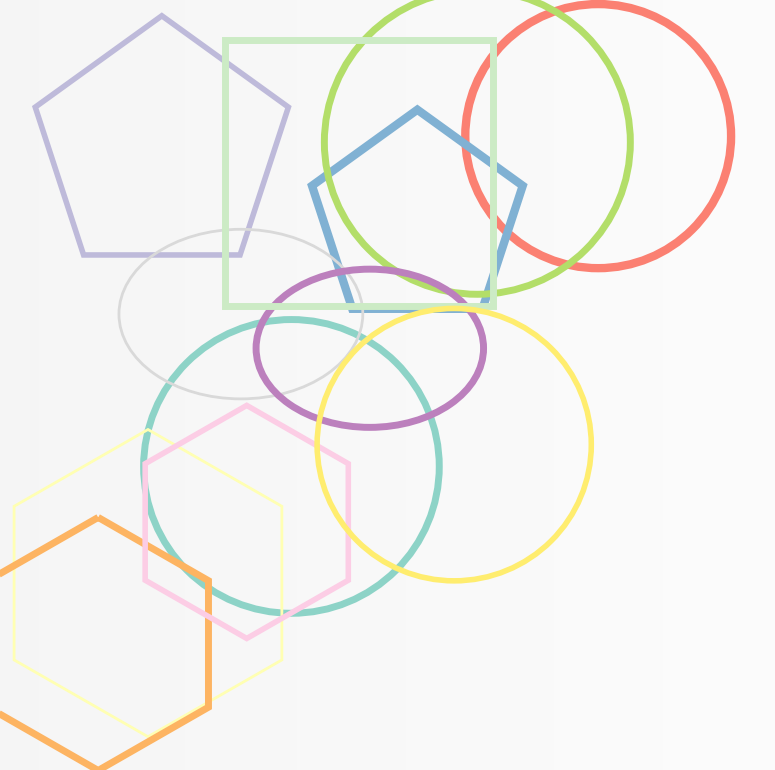[{"shape": "circle", "thickness": 2.5, "radius": 0.95, "center": [0.376, 0.394]}, {"shape": "hexagon", "thickness": 1, "radius": 1.0, "center": [0.191, 0.243]}, {"shape": "pentagon", "thickness": 2, "radius": 0.86, "center": [0.209, 0.808]}, {"shape": "circle", "thickness": 3, "radius": 0.86, "center": [0.772, 0.823]}, {"shape": "pentagon", "thickness": 3, "radius": 0.71, "center": [0.539, 0.715]}, {"shape": "hexagon", "thickness": 2.5, "radius": 0.82, "center": [0.127, 0.164]}, {"shape": "circle", "thickness": 2.5, "radius": 0.99, "center": [0.616, 0.815]}, {"shape": "hexagon", "thickness": 2, "radius": 0.76, "center": [0.318, 0.322]}, {"shape": "oval", "thickness": 1, "radius": 0.79, "center": [0.311, 0.592]}, {"shape": "oval", "thickness": 2.5, "radius": 0.73, "center": [0.477, 0.548]}, {"shape": "square", "thickness": 2.5, "radius": 0.86, "center": [0.463, 0.776]}, {"shape": "circle", "thickness": 2, "radius": 0.88, "center": [0.586, 0.423]}]